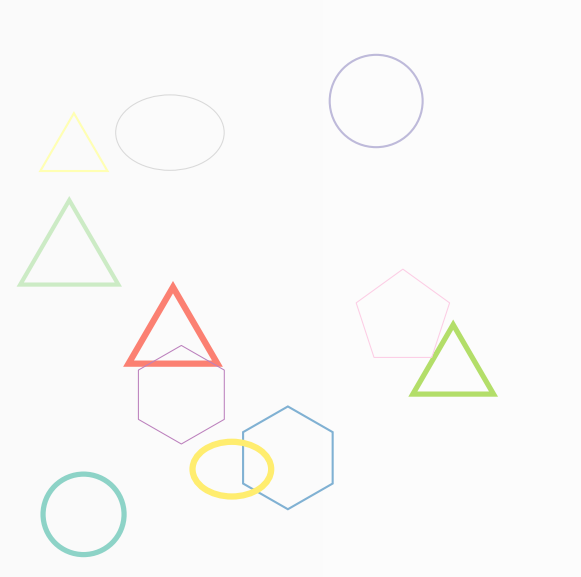[{"shape": "circle", "thickness": 2.5, "radius": 0.35, "center": [0.144, 0.108]}, {"shape": "triangle", "thickness": 1, "radius": 0.33, "center": [0.127, 0.736]}, {"shape": "circle", "thickness": 1, "radius": 0.4, "center": [0.647, 0.824]}, {"shape": "triangle", "thickness": 3, "radius": 0.44, "center": [0.298, 0.414]}, {"shape": "hexagon", "thickness": 1, "radius": 0.44, "center": [0.495, 0.206]}, {"shape": "triangle", "thickness": 2.5, "radius": 0.4, "center": [0.78, 0.357]}, {"shape": "pentagon", "thickness": 0.5, "radius": 0.42, "center": [0.693, 0.449]}, {"shape": "oval", "thickness": 0.5, "radius": 0.47, "center": [0.292, 0.77]}, {"shape": "hexagon", "thickness": 0.5, "radius": 0.43, "center": [0.312, 0.316]}, {"shape": "triangle", "thickness": 2, "radius": 0.49, "center": [0.119, 0.555]}, {"shape": "oval", "thickness": 3, "radius": 0.34, "center": [0.399, 0.187]}]